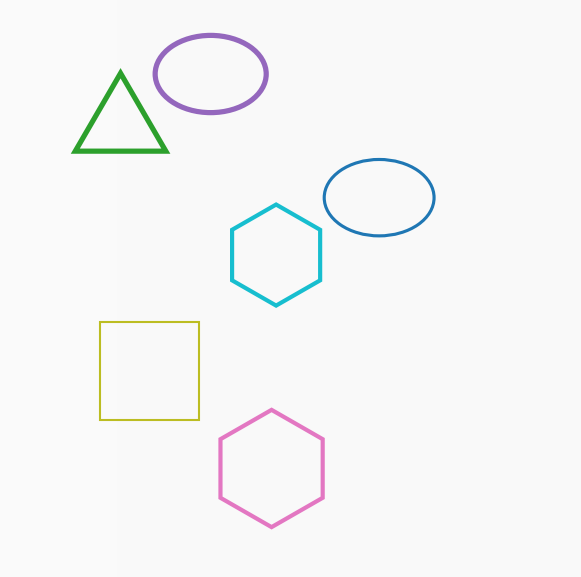[{"shape": "oval", "thickness": 1.5, "radius": 0.47, "center": [0.652, 0.657]}, {"shape": "triangle", "thickness": 2.5, "radius": 0.45, "center": [0.207, 0.782]}, {"shape": "oval", "thickness": 2.5, "radius": 0.48, "center": [0.362, 0.871]}, {"shape": "hexagon", "thickness": 2, "radius": 0.51, "center": [0.467, 0.188]}, {"shape": "square", "thickness": 1, "radius": 0.43, "center": [0.257, 0.357]}, {"shape": "hexagon", "thickness": 2, "radius": 0.44, "center": [0.475, 0.557]}]